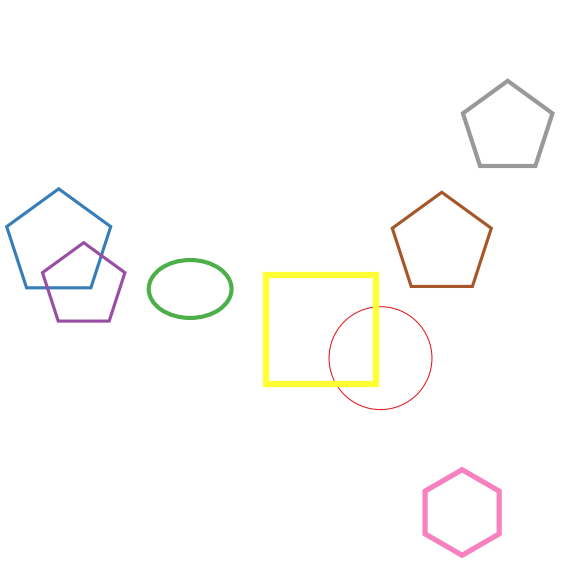[{"shape": "circle", "thickness": 0.5, "radius": 0.45, "center": [0.659, 0.379]}, {"shape": "pentagon", "thickness": 1.5, "radius": 0.47, "center": [0.102, 0.577]}, {"shape": "oval", "thickness": 2, "radius": 0.36, "center": [0.329, 0.499]}, {"shape": "pentagon", "thickness": 1.5, "radius": 0.38, "center": [0.145, 0.504]}, {"shape": "square", "thickness": 3, "radius": 0.48, "center": [0.555, 0.429]}, {"shape": "pentagon", "thickness": 1.5, "radius": 0.45, "center": [0.765, 0.576]}, {"shape": "hexagon", "thickness": 2.5, "radius": 0.37, "center": [0.8, 0.112]}, {"shape": "pentagon", "thickness": 2, "radius": 0.41, "center": [0.879, 0.778]}]